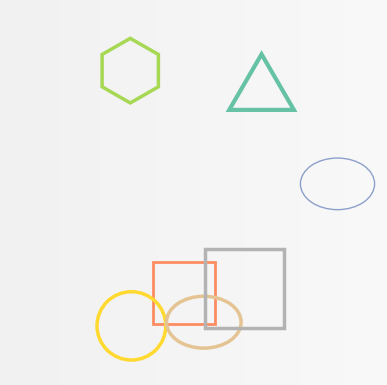[{"shape": "triangle", "thickness": 3, "radius": 0.48, "center": [0.675, 0.763]}, {"shape": "square", "thickness": 2, "radius": 0.4, "center": [0.475, 0.239]}, {"shape": "oval", "thickness": 1, "radius": 0.48, "center": [0.871, 0.522]}, {"shape": "hexagon", "thickness": 2.5, "radius": 0.42, "center": [0.336, 0.817]}, {"shape": "circle", "thickness": 2.5, "radius": 0.44, "center": [0.339, 0.154]}, {"shape": "oval", "thickness": 2.5, "radius": 0.48, "center": [0.526, 0.163]}, {"shape": "square", "thickness": 2.5, "radius": 0.51, "center": [0.631, 0.251]}]